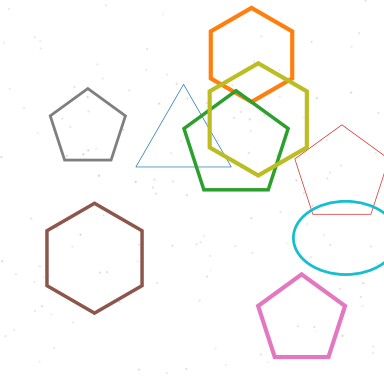[{"shape": "triangle", "thickness": 0.5, "radius": 0.72, "center": [0.477, 0.638]}, {"shape": "hexagon", "thickness": 3, "radius": 0.61, "center": [0.653, 0.857]}, {"shape": "pentagon", "thickness": 2.5, "radius": 0.71, "center": [0.613, 0.622]}, {"shape": "pentagon", "thickness": 0.5, "radius": 0.64, "center": [0.888, 0.547]}, {"shape": "hexagon", "thickness": 2.5, "radius": 0.71, "center": [0.245, 0.329]}, {"shape": "pentagon", "thickness": 3, "radius": 0.59, "center": [0.783, 0.169]}, {"shape": "pentagon", "thickness": 2, "radius": 0.51, "center": [0.228, 0.667]}, {"shape": "hexagon", "thickness": 3, "radius": 0.73, "center": [0.671, 0.69]}, {"shape": "oval", "thickness": 2, "radius": 0.68, "center": [0.898, 0.382]}]